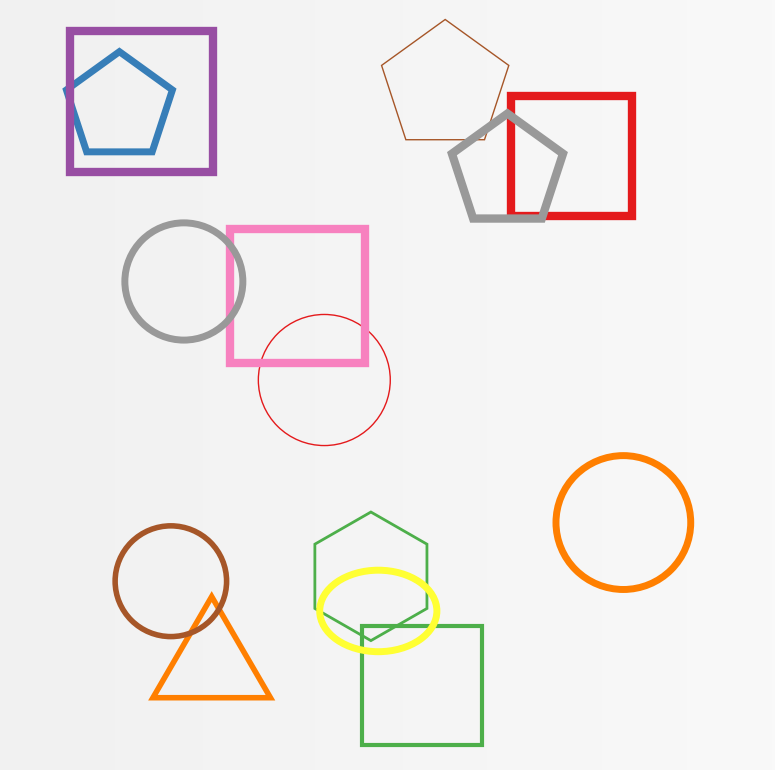[{"shape": "square", "thickness": 3, "radius": 0.39, "center": [0.737, 0.797]}, {"shape": "circle", "thickness": 0.5, "radius": 0.43, "center": [0.418, 0.506]}, {"shape": "pentagon", "thickness": 2.5, "radius": 0.36, "center": [0.154, 0.861]}, {"shape": "hexagon", "thickness": 1, "radius": 0.42, "center": [0.479, 0.252]}, {"shape": "square", "thickness": 1.5, "radius": 0.39, "center": [0.544, 0.11]}, {"shape": "square", "thickness": 3, "radius": 0.46, "center": [0.183, 0.868]}, {"shape": "triangle", "thickness": 2, "radius": 0.44, "center": [0.273, 0.138]}, {"shape": "circle", "thickness": 2.5, "radius": 0.43, "center": [0.804, 0.321]}, {"shape": "oval", "thickness": 2.5, "radius": 0.38, "center": [0.488, 0.207]}, {"shape": "circle", "thickness": 2, "radius": 0.36, "center": [0.22, 0.245]}, {"shape": "pentagon", "thickness": 0.5, "radius": 0.43, "center": [0.574, 0.888]}, {"shape": "square", "thickness": 3, "radius": 0.43, "center": [0.384, 0.616]}, {"shape": "pentagon", "thickness": 3, "radius": 0.38, "center": [0.655, 0.777]}, {"shape": "circle", "thickness": 2.5, "radius": 0.38, "center": [0.237, 0.634]}]